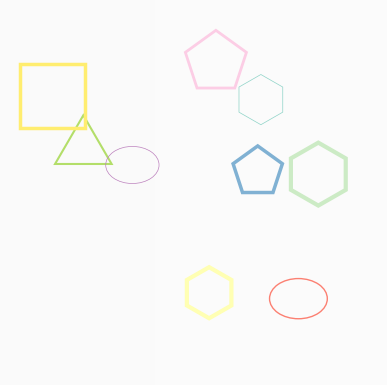[{"shape": "hexagon", "thickness": 0.5, "radius": 0.33, "center": [0.673, 0.741]}, {"shape": "hexagon", "thickness": 3, "radius": 0.33, "center": [0.54, 0.24]}, {"shape": "oval", "thickness": 1, "radius": 0.37, "center": [0.77, 0.224]}, {"shape": "pentagon", "thickness": 2.5, "radius": 0.33, "center": [0.665, 0.554]}, {"shape": "triangle", "thickness": 1.5, "radius": 0.42, "center": [0.215, 0.616]}, {"shape": "pentagon", "thickness": 2, "radius": 0.41, "center": [0.557, 0.838]}, {"shape": "oval", "thickness": 0.5, "radius": 0.34, "center": [0.342, 0.571]}, {"shape": "hexagon", "thickness": 3, "radius": 0.41, "center": [0.821, 0.548]}, {"shape": "square", "thickness": 2.5, "radius": 0.41, "center": [0.136, 0.751]}]